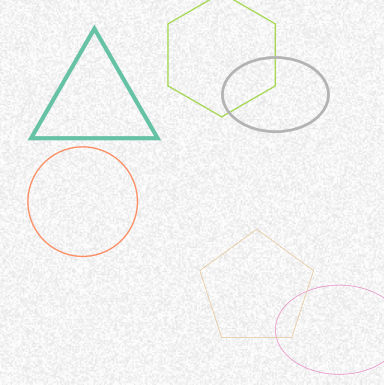[{"shape": "triangle", "thickness": 3, "radius": 0.95, "center": [0.245, 0.736]}, {"shape": "circle", "thickness": 1, "radius": 0.71, "center": [0.215, 0.476]}, {"shape": "oval", "thickness": 0.5, "radius": 0.83, "center": [0.881, 0.144]}, {"shape": "hexagon", "thickness": 1, "radius": 0.81, "center": [0.576, 0.857]}, {"shape": "pentagon", "thickness": 0.5, "radius": 0.78, "center": [0.667, 0.249]}, {"shape": "oval", "thickness": 2, "radius": 0.69, "center": [0.716, 0.754]}]